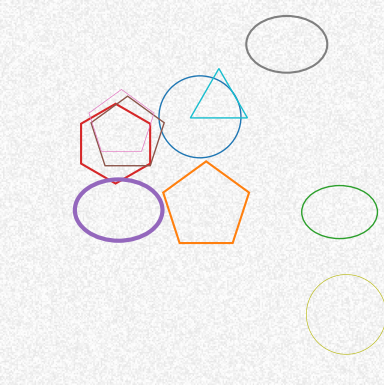[{"shape": "circle", "thickness": 1, "radius": 0.53, "center": [0.519, 0.697]}, {"shape": "pentagon", "thickness": 1.5, "radius": 0.59, "center": [0.535, 0.464]}, {"shape": "oval", "thickness": 1, "radius": 0.49, "center": [0.882, 0.449]}, {"shape": "hexagon", "thickness": 1.5, "radius": 0.52, "center": [0.3, 0.627]}, {"shape": "oval", "thickness": 3, "radius": 0.57, "center": [0.308, 0.454]}, {"shape": "pentagon", "thickness": 1, "radius": 0.5, "center": [0.332, 0.65]}, {"shape": "pentagon", "thickness": 0.5, "radius": 0.44, "center": [0.316, 0.679]}, {"shape": "oval", "thickness": 1.5, "radius": 0.53, "center": [0.745, 0.885]}, {"shape": "circle", "thickness": 0.5, "radius": 0.52, "center": [0.899, 0.183]}, {"shape": "triangle", "thickness": 1, "radius": 0.43, "center": [0.569, 0.737]}]